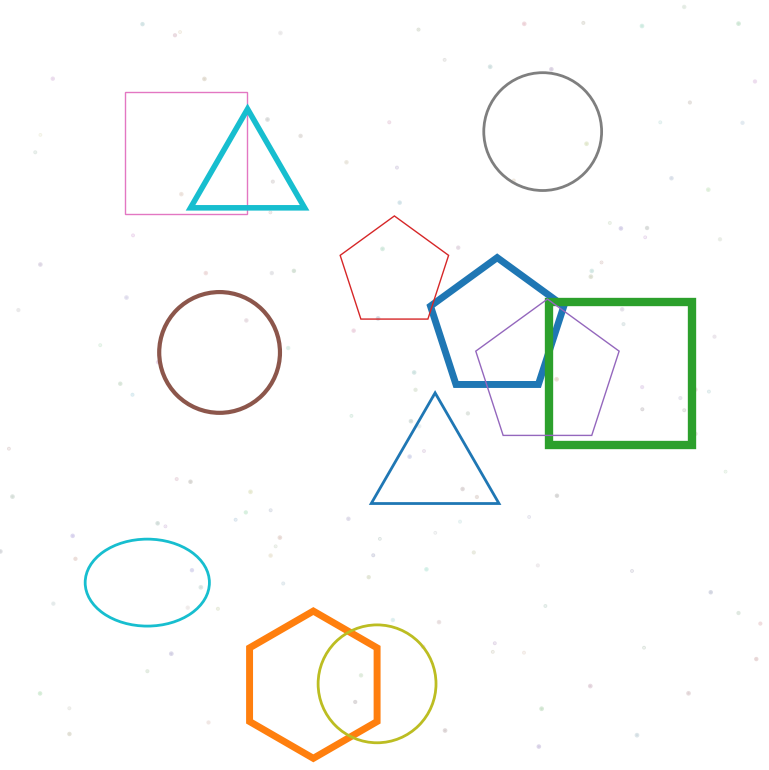[{"shape": "pentagon", "thickness": 2.5, "radius": 0.46, "center": [0.646, 0.574]}, {"shape": "triangle", "thickness": 1, "radius": 0.48, "center": [0.565, 0.394]}, {"shape": "hexagon", "thickness": 2.5, "radius": 0.48, "center": [0.407, 0.111]}, {"shape": "square", "thickness": 3, "radius": 0.46, "center": [0.806, 0.515]}, {"shape": "pentagon", "thickness": 0.5, "radius": 0.37, "center": [0.512, 0.646]}, {"shape": "pentagon", "thickness": 0.5, "radius": 0.49, "center": [0.711, 0.514]}, {"shape": "circle", "thickness": 1.5, "radius": 0.39, "center": [0.285, 0.542]}, {"shape": "square", "thickness": 0.5, "radius": 0.39, "center": [0.242, 0.801]}, {"shape": "circle", "thickness": 1, "radius": 0.38, "center": [0.705, 0.829]}, {"shape": "circle", "thickness": 1, "radius": 0.38, "center": [0.49, 0.112]}, {"shape": "oval", "thickness": 1, "radius": 0.4, "center": [0.191, 0.243]}, {"shape": "triangle", "thickness": 2, "radius": 0.43, "center": [0.322, 0.773]}]